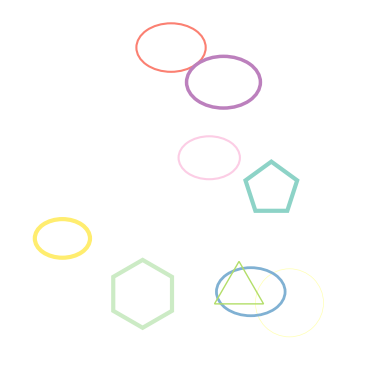[{"shape": "pentagon", "thickness": 3, "radius": 0.35, "center": [0.705, 0.51]}, {"shape": "circle", "thickness": 0.5, "radius": 0.44, "center": [0.752, 0.213]}, {"shape": "oval", "thickness": 1.5, "radius": 0.45, "center": [0.444, 0.876]}, {"shape": "oval", "thickness": 2, "radius": 0.45, "center": [0.651, 0.242]}, {"shape": "triangle", "thickness": 1, "radius": 0.37, "center": [0.621, 0.247]}, {"shape": "oval", "thickness": 1.5, "radius": 0.4, "center": [0.543, 0.59]}, {"shape": "oval", "thickness": 2.5, "radius": 0.48, "center": [0.58, 0.787]}, {"shape": "hexagon", "thickness": 3, "radius": 0.44, "center": [0.37, 0.237]}, {"shape": "oval", "thickness": 3, "radius": 0.36, "center": [0.162, 0.381]}]